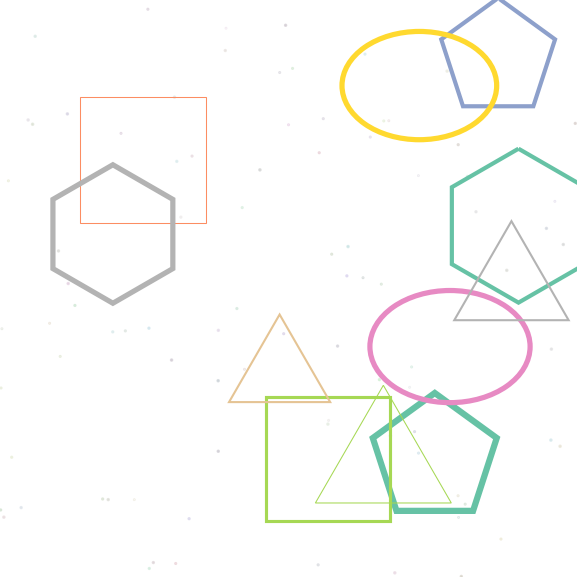[{"shape": "hexagon", "thickness": 2, "radius": 0.67, "center": [0.898, 0.608]}, {"shape": "pentagon", "thickness": 3, "radius": 0.56, "center": [0.753, 0.206]}, {"shape": "square", "thickness": 0.5, "radius": 0.54, "center": [0.248, 0.722]}, {"shape": "pentagon", "thickness": 2, "radius": 0.52, "center": [0.863, 0.899]}, {"shape": "oval", "thickness": 2.5, "radius": 0.69, "center": [0.779, 0.399]}, {"shape": "triangle", "thickness": 0.5, "radius": 0.68, "center": [0.664, 0.196]}, {"shape": "square", "thickness": 1.5, "radius": 0.54, "center": [0.568, 0.204]}, {"shape": "oval", "thickness": 2.5, "radius": 0.67, "center": [0.726, 0.851]}, {"shape": "triangle", "thickness": 1, "radius": 0.51, "center": [0.484, 0.353]}, {"shape": "triangle", "thickness": 1, "radius": 0.57, "center": [0.886, 0.502]}, {"shape": "hexagon", "thickness": 2.5, "radius": 0.6, "center": [0.195, 0.594]}]